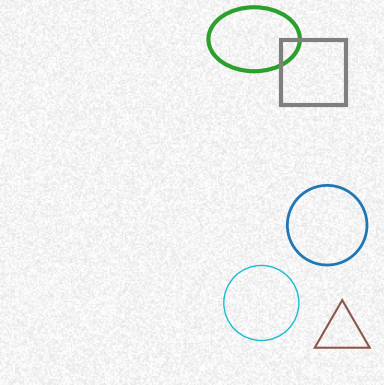[{"shape": "circle", "thickness": 2, "radius": 0.52, "center": [0.85, 0.415]}, {"shape": "oval", "thickness": 3, "radius": 0.59, "center": [0.66, 0.898]}, {"shape": "triangle", "thickness": 1.5, "radius": 0.41, "center": [0.889, 0.138]}, {"shape": "square", "thickness": 3, "radius": 0.42, "center": [0.815, 0.812]}, {"shape": "circle", "thickness": 1, "radius": 0.49, "center": [0.679, 0.213]}]